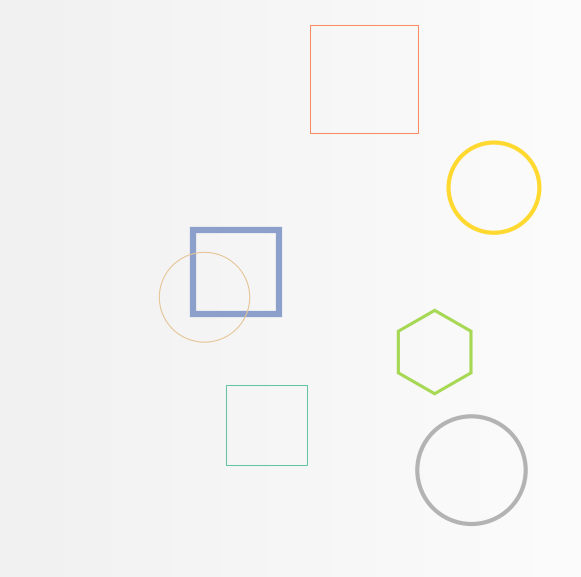[{"shape": "square", "thickness": 0.5, "radius": 0.35, "center": [0.458, 0.263]}, {"shape": "square", "thickness": 0.5, "radius": 0.47, "center": [0.626, 0.862]}, {"shape": "square", "thickness": 3, "radius": 0.37, "center": [0.406, 0.528]}, {"shape": "hexagon", "thickness": 1.5, "radius": 0.36, "center": [0.748, 0.39]}, {"shape": "circle", "thickness": 2, "radius": 0.39, "center": [0.85, 0.674]}, {"shape": "circle", "thickness": 0.5, "radius": 0.39, "center": [0.352, 0.484]}, {"shape": "circle", "thickness": 2, "radius": 0.47, "center": [0.811, 0.185]}]